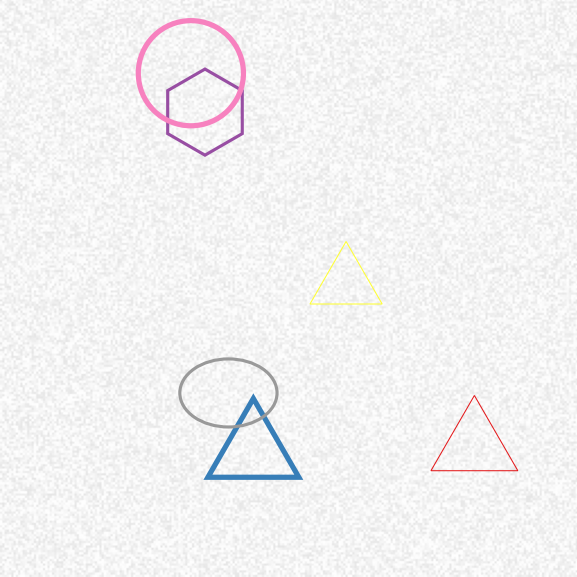[{"shape": "triangle", "thickness": 0.5, "radius": 0.43, "center": [0.821, 0.227]}, {"shape": "triangle", "thickness": 2.5, "radius": 0.45, "center": [0.439, 0.218]}, {"shape": "hexagon", "thickness": 1.5, "radius": 0.37, "center": [0.355, 0.805]}, {"shape": "triangle", "thickness": 0.5, "radius": 0.36, "center": [0.599, 0.509]}, {"shape": "circle", "thickness": 2.5, "radius": 0.46, "center": [0.331, 0.872]}, {"shape": "oval", "thickness": 1.5, "radius": 0.42, "center": [0.396, 0.319]}]